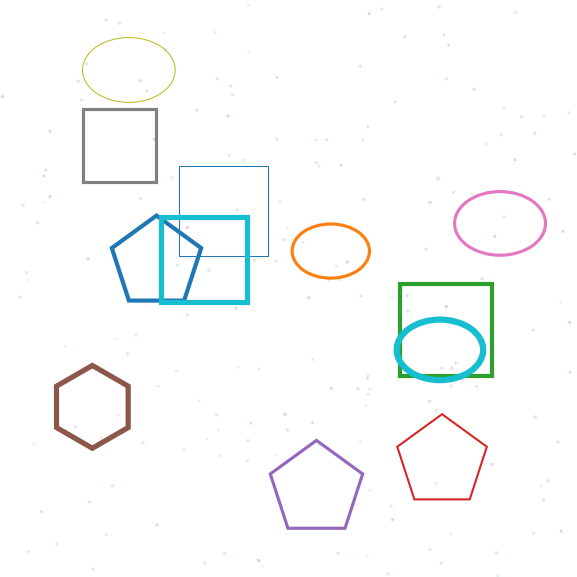[{"shape": "pentagon", "thickness": 2, "radius": 0.41, "center": [0.271, 0.544]}, {"shape": "square", "thickness": 0.5, "radius": 0.39, "center": [0.387, 0.634]}, {"shape": "oval", "thickness": 1.5, "radius": 0.33, "center": [0.573, 0.564]}, {"shape": "square", "thickness": 2, "radius": 0.4, "center": [0.772, 0.428]}, {"shape": "pentagon", "thickness": 1, "radius": 0.41, "center": [0.765, 0.2]}, {"shape": "pentagon", "thickness": 1.5, "radius": 0.42, "center": [0.548, 0.152]}, {"shape": "hexagon", "thickness": 2.5, "radius": 0.36, "center": [0.16, 0.295]}, {"shape": "oval", "thickness": 1.5, "radius": 0.39, "center": [0.866, 0.612]}, {"shape": "square", "thickness": 1.5, "radius": 0.31, "center": [0.207, 0.747]}, {"shape": "oval", "thickness": 0.5, "radius": 0.4, "center": [0.223, 0.878]}, {"shape": "square", "thickness": 2.5, "radius": 0.37, "center": [0.353, 0.549]}, {"shape": "oval", "thickness": 3, "radius": 0.37, "center": [0.762, 0.393]}]